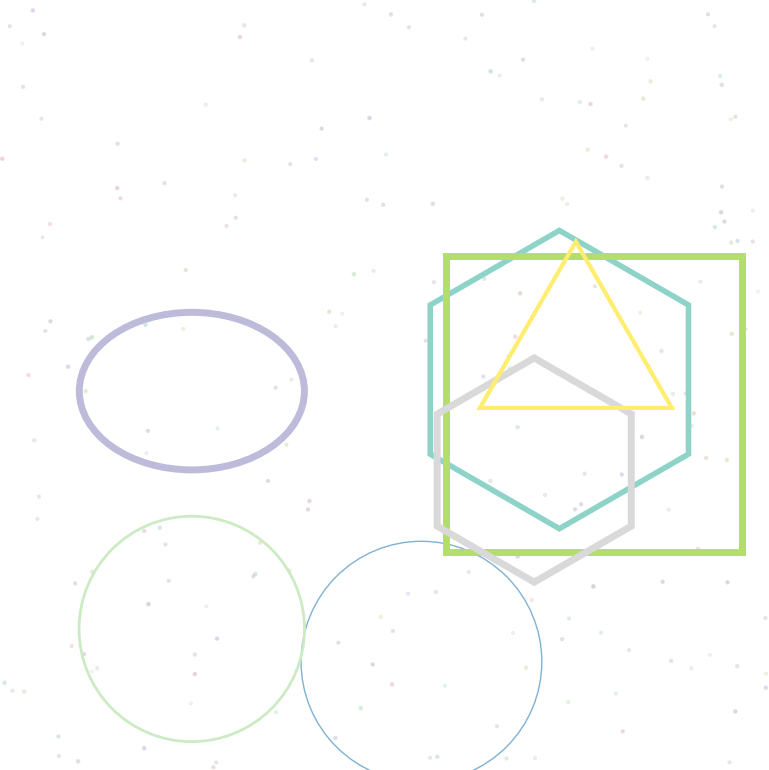[{"shape": "hexagon", "thickness": 2, "radius": 0.97, "center": [0.726, 0.507]}, {"shape": "oval", "thickness": 2.5, "radius": 0.73, "center": [0.249, 0.492]}, {"shape": "circle", "thickness": 0.5, "radius": 0.78, "center": [0.547, 0.141]}, {"shape": "square", "thickness": 2.5, "radius": 0.96, "center": [0.772, 0.475]}, {"shape": "hexagon", "thickness": 2.5, "radius": 0.73, "center": [0.694, 0.39]}, {"shape": "circle", "thickness": 1, "radius": 0.73, "center": [0.249, 0.183]}, {"shape": "triangle", "thickness": 1.5, "radius": 0.72, "center": [0.748, 0.542]}]